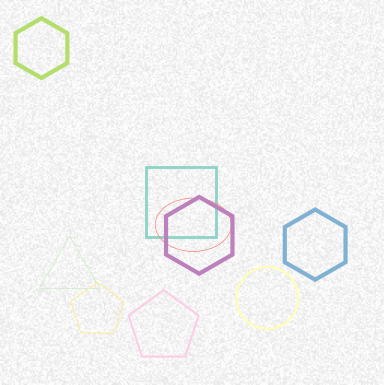[{"shape": "square", "thickness": 2, "radius": 0.46, "center": [0.47, 0.476]}, {"shape": "circle", "thickness": 1.5, "radius": 0.4, "center": [0.694, 0.226]}, {"shape": "oval", "thickness": 0.5, "radius": 0.49, "center": [0.502, 0.416]}, {"shape": "hexagon", "thickness": 3, "radius": 0.46, "center": [0.819, 0.365]}, {"shape": "hexagon", "thickness": 3, "radius": 0.39, "center": [0.108, 0.875]}, {"shape": "pentagon", "thickness": 1.5, "radius": 0.48, "center": [0.425, 0.151]}, {"shape": "hexagon", "thickness": 3, "radius": 0.5, "center": [0.518, 0.389]}, {"shape": "triangle", "thickness": 0.5, "radius": 0.46, "center": [0.181, 0.296]}, {"shape": "pentagon", "thickness": 0.5, "radius": 0.36, "center": [0.253, 0.194]}]